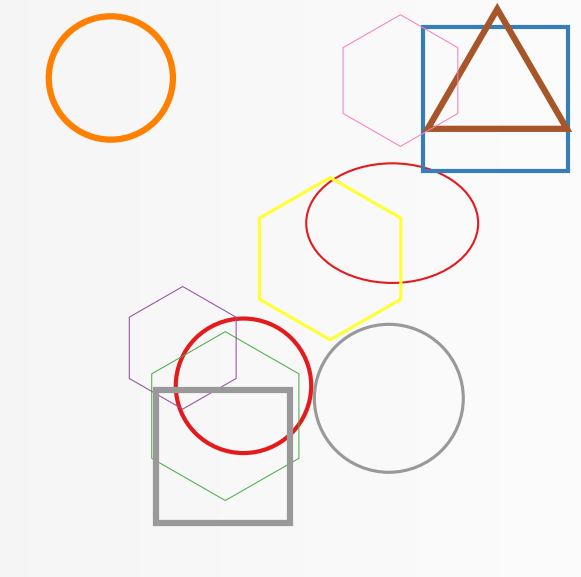[{"shape": "oval", "thickness": 1, "radius": 0.74, "center": [0.675, 0.613]}, {"shape": "circle", "thickness": 2, "radius": 0.58, "center": [0.419, 0.331]}, {"shape": "square", "thickness": 2, "radius": 0.62, "center": [0.853, 0.827]}, {"shape": "hexagon", "thickness": 0.5, "radius": 0.73, "center": [0.388, 0.279]}, {"shape": "hexagon", "thickness": 0.5, "radius": 0.53, "center": [0.314, 0.397]}, {"shape": "circle", "thickness": 3, "radius": 0.53, "center": [0.191, 0.864]}, {"shape": "hexagon", "thickness": 1.5, "radius": 0.7, "center": [0.568, 0.551]}, {"shape": "triangle", "thickness": 3, "radius": 0.69, "center": [0.855, 0.845]}, {"shape": "hexagon", "thickness": 0.5, "radius": 0.57, "center": [0.689, 0.86]}, {"shape": "circle", "thickness": 1.5, "radius": 0.64, "center": [0.669, 0.309]}, {"shape": "square", "thickness": 3, "radius": 0.58, "center": [0.384, 0.209]}]